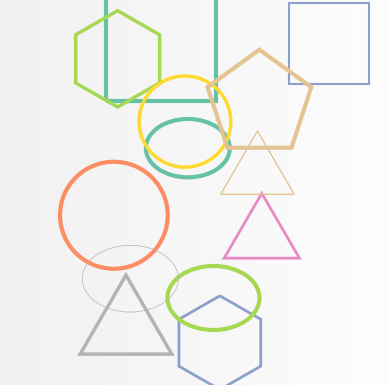[{"shape": "square", "thickness": 3, "radius": 0.71, "center": [0.415, 0.879]}, {"shape": "oval", "thickness": 3, "radius": 0.54, "center": [0.485, 0.615]}, {"shape": "circle", "thickness": 3, "radius": 0.69, "center": [0.294, 0.441]}, {"shape": "square", "thickness": 1.5, "radius": 0.52, "center": [0.849, 0.887]}, {"shape": "hexagon", "thickness": 2, "radius": 0.61, "center": [0.567, 0.11]}, {"shape": "triangle", "thickness": 2, "radius": 0.56, "center": [0.676, 0.386]}, {"shape": "hexagon", "thickness": 2.5, "radius": 0.63, "center": [0.304, 0.847]}, {"shape": "oval", "thickness": 3, "radius": 0.59, "center": [0.551, 0.226]}, {"shape": "circle", "thickness": 2.5, "radius": 0.59, "center": [0.477, 0.684]}, {"shape": "pentagon", "thickness": 3, "radius": 0.7, "center": [0.669, 0.73]}, {"shape": "triangle", "thickness": 1, "radius": 0.55, "center": [0.664, 0.55]}, {"shape": "oval", "thickness": 0.5, "radius": 0.62, "center": [0.336, 0.276]}, {"shape": "triangle", "thickness": 2.5, "radius": 0.68, "center": [0.325, 0.149]}]